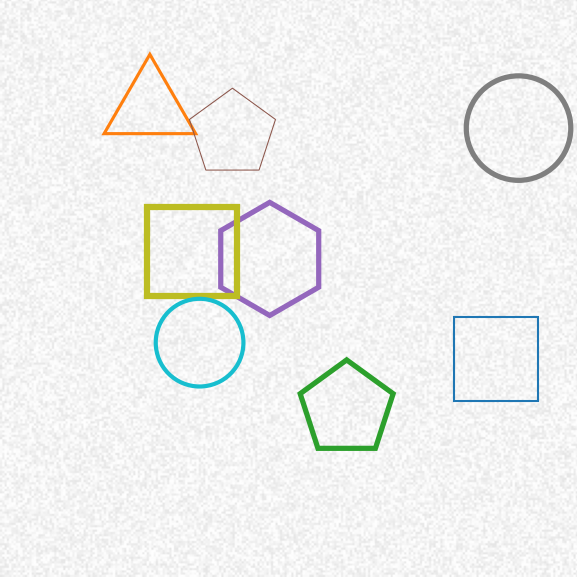[{"shape": "square", "thickness": 1, "radius": 0.36, "center": [0.859, 0.377]}, {"shape": "triangle", "thickness": 1.5, "radius": 0.46, "center": [0.26, 0.813]}, {"shape": "pentagon", "thickness": 2.5, "radius": 0.42, "center": [0.6, 0.291]}, {"shape": "hexagon", "thickness": 2.5, "radius": 0.49, "center": [0.467, 0.551]}, {"shape": "pentagon", "thickness": 0.5, "radius": 0.39, "center": [0.403, 0.768]}, {"shape": "circle", "thickness": 2.5, "radius": 0.45, "center": [0.898, 0.777]}, {"shape": "square", "thickness": 3, "radius": 0.39, "center": [0.333, 0.563]}, {"shape": "circle", "thickness": 2, "radius": 0.38, "center": [0.346, 0.406]}]